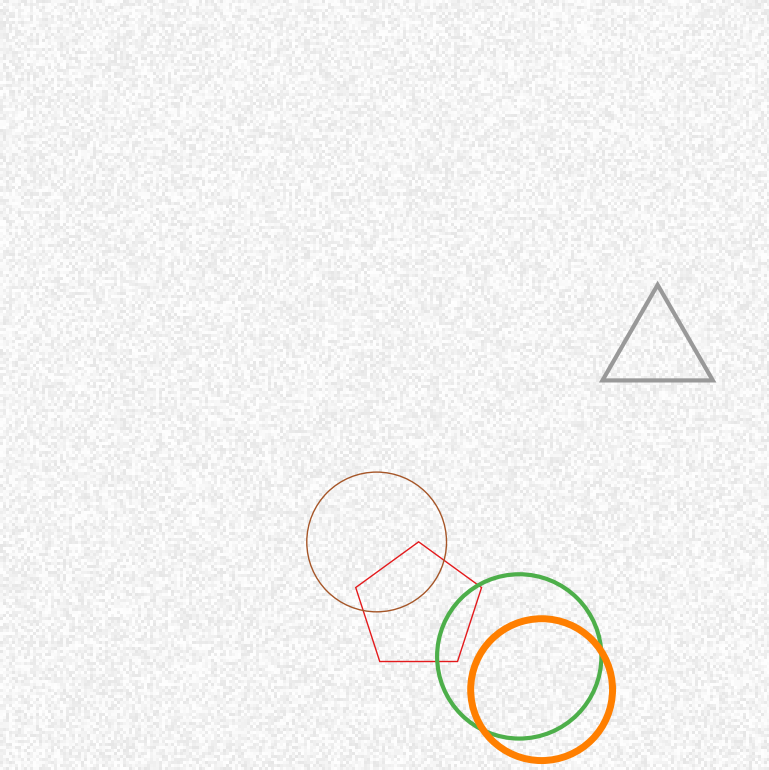[{"shape": "pentagon", "thickness": 0.5, "radius": 0.43, "center": [0.544, 0.21]}, {"shape": "circle", "thickness": 1.5, "radius": 0.53, "center": [0.674, 0.148]}, {"shape": "circle", "thickness": 2.5, "radius": 0.46, "center": [0.703, 0.104]}, {"shape": "circle", "thickness": 0.5, "radius": 0.45, "center": [0.489, 0.296]}, {"shape": "triangle", "thickness": 1.5, "radius": 0.41, "center": [0.854, 0.547]}]